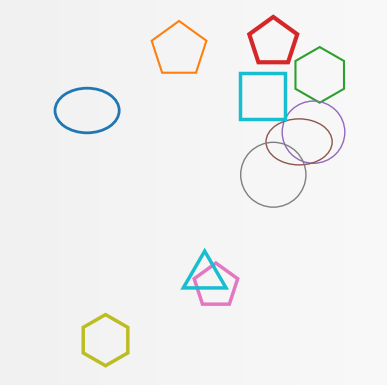[{"shape": "oval", "thickness": 2, "radius": 0.41, "center": [0.225, 0.713]}, {"shape": "pentagon", "thickness": 1.5, "radius": 0.37, "center": [0.462, 0.871]}, {"shape": "hexagon", "thickness": 1.5, "radius": 0.36, "center": [0.825, 0.805]}, {"shape": "pentagon", "thickness": 3, "radius": 0.33, "center": [0.705, 0.891]}, {"shape": "circle", "thickness": 1, "radius": 0.4, "center": [0.809, 0.657]}, {"shape": "oval", "thickness": 1, "radius": 0.43, "center": [0.772, 0.631]}, {"shape": "pentagon", "thickness": 2.5, "radius": 0.3, "center": [0.557, 0.258]}, {"shape": "circle", "thickness": 1, "radius": 0.42, "center": [0.705, 0.546]}, {"shape": "hexagon", "thickness": 2.5, "radius": 0.33, "center": [0.272, 0.117]}, {"shape": "triangle", "thickness": 2.5, "radius": 0.32, "center": [0.528, 0.284]}, {"shape": "square", "thickness": 2.5, "radius": 0.29, "center": [0.678, 0.751]}]